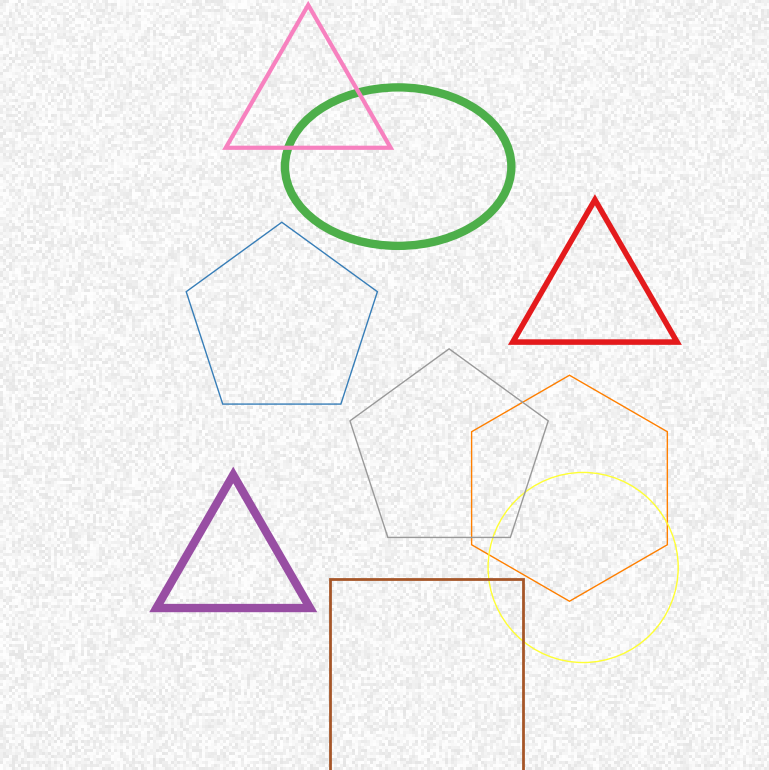[{"shape": "triangle", "thickness": 2, "radius": 0.62, "center": [0.773, 0.617]}, {"shape": "pentagon", "thickness": 0.5, "radius": 0.65, "center": [0.366, 0.581]}, {"shape": "oval", "thickness": 3, "radius": 0.74, "center": [0.517, 0.784]}, {"shape": "triangle", "thickness": 3, "radius": 0.58, "center": [0.303, 0.268]}, {"shape": "hexagon", "thickness": 0.5, "radius": 0.73, "center": [0.74, 0.366]}, {"shape": "circle", "thickness": 0.5, "radius": 0.62, "center": [0.757, 0.263]}, {"shape": "square", "thickness": 1, "radius": 0.63, "center": [0.554, 0.122]}, {"shape": "triangle", "thickness": 1.5, "radius": 0.62, "center": [0.4, 0.87]}, {"shape": "pentagon", "thickness": 0.5, "radius": 0.68, "center": [0.583, 0.412]}]